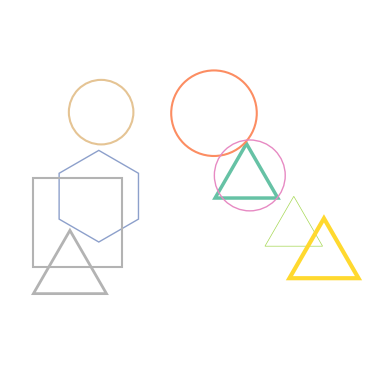[{"shape": "triangle", "thickness": 2.5, "radius": 0.47, "center": [0.64, 0.533]}, {"shape": "circle", "thickness": 1.5, "radius": 0.56, "center": [0.556, 0.706]}, {"shape": "hexagon", "thickness": 1, "radius": 0.6, "center": [0.257, 0.49]}, {"shape": "circle", "thickness": 1, "radius": 0.46, "center": [0.649, 0.544]}, {"shape": "triangle", "thickness": 0.5, "radius": 0.43, "center": [0.763, 0.404]}, {"shape": "triangle", "thickness": 3, "radius": 0.52, "center": [0.841, 0.329]}, {"shape": "circle", "thickness": 1.5, "radius": 0.42, "center": [0.263, 0.709]}, {"shape": "square", "thickness": 1.5, "radius": 0.58, "center": [0.201, 0.422]}, {"shape": "triangle", "thickness": 2, "radius": 0.55, "center": [0.182, 0.292]}]